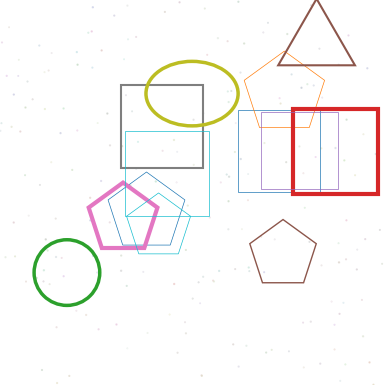[{"shape": "pentagon", "thickness": 0.5, "radius": 0.52, "center": [0.381, 0.448]}, {"shape": "square", "thickness": 0.5, "radius": 0.53, "center": [0.725, 0.609]}, {"shape": "pentagon", "thickness": 0.5, "radius": 0.55, "center": [0.739, 0.757]}, {"shape": "circle", "thickness": 2.5, "radius": 0.43, "center": [0.174, 0.292]}, {"shape": "square", "thickness": 3, "radius": 0.55, "center": [0.872, 0.605]}, {"shape": "square", "thickness": 0.5, "radius": 0.5, "center": [0.779, 0.61]}, {"shape": "pentagon", "thickness": 1, "radius": 0.45, "center": [0.735, 0.339]}, {"shape": "triangle", "thickness": 1.5, "radius": 0.58, "center": [0.822, 0.888]}, {"shape": "pentagon", "thickness": 3, "radius": 0.47, "center": [0.32, 0.432]}, {"shape": "square", "thickness": 1.5, "radius": 0.54, "center": [0.421, 0.671]}, {"shape": "oval", "thickness": 2.5, "radius": 0.6, "center": [0.499, 0.757]}, {"shape": "pentagon", "thickness": 0.5, "radius": 0.44, "center": [0.412, 0.411]}, {"shape": "square", "thickness": 0.5, "radius": 0.55, "center": [0.433, 0.549]}]